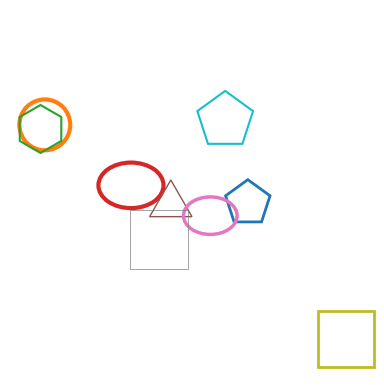[{"shape": "pentagon", "thickness": 2, "radius": 0.3, "center": [0.644, 0.473]}, {"shape": "circle", "thickness": 3, "radius": 0.33, "center": [0.116, 0.676]}, {"shape": "hexagon", "thickness": 1.5, "radius": 0.31, "center": [0.105, 0.665]}, {"shape": "oval", "thickness": 3, "radius": 0.42, "center": [0.34, 0.519]}, {"shape": "triangle", "thickness": 1, "radius": 0.32, "center": [0.444, 0.469]}, {"shape": "oval", "thickness": 2.5, "radius": 0.35, "center": [0.546, 0.44]}, {"shape": "square", "thickness": 0.5, "radius": 0.38, "center": [0.413, 0.378]}, {"shape": "square", "thickness": 2, "radius": 0.36, "center": [0.9, 0.12]}, {"shape": "pentagon", "thickness": 1.5, "radius": 0.38, "center": [0.585, 0.688]}]